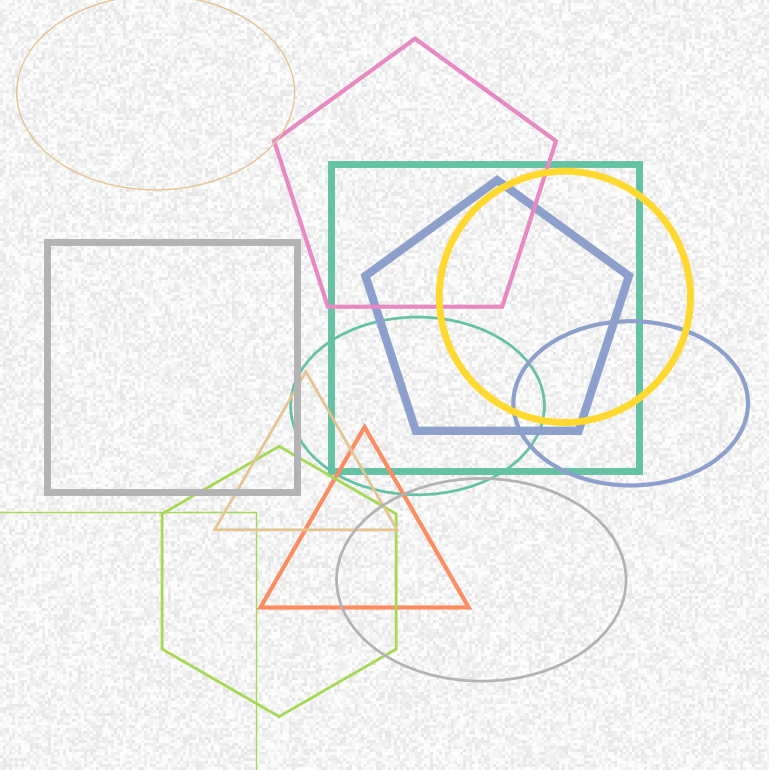[{"shape": "square", "thickness": 2.5, "radius": 1.0, "center": [0.63, 0.588]}, {"shape": "oval", "thickness": 1, "radius": 0.82, "center": [0.542, 0.473]}, {"shape": "triangle", "thickness": 1.5, "radius": 0.78, "center": [0.473, 0.289]}, {"shape": "oval", "thickness": 1.5, "radius": 0.76, "center": [0.819, 0.476]}, {"shape": "pentagon", "thickness": 3, "radius": 0.9, "center": [0.646, 0.586]}, {"shape": "pentagon", "thickness": 1.5, "radius": 0.96, "center": [0.539, 0.757]}, {"shape": "hexagon", "thickness": 1, "radius": 0.88, "center": [0.363, 0.245]}, {"shape": "square", "thickness": 0.5, "radius": 0.98, "center": [0.137, 0.14]}, {"shape": "circle", "thickness": 2.5, "radius": 0.82, "center": [0.734, 0.614]}, {"shape": "oval", "thickness": 0.5, "radius": 0.9, "center": [0.202, 0.88]}, {"shape": "triangle", "thickness": 1, "radius": 0.68, "center": [0.397, 0.38]}, {"shape": "oval", "thickness": 1, "radius": 0.94, "center": [0.625, 0.247]}, {"shape": "square", "thickness": 2.5, "radius": 0.81, "center": [0.223, 0.524]}]